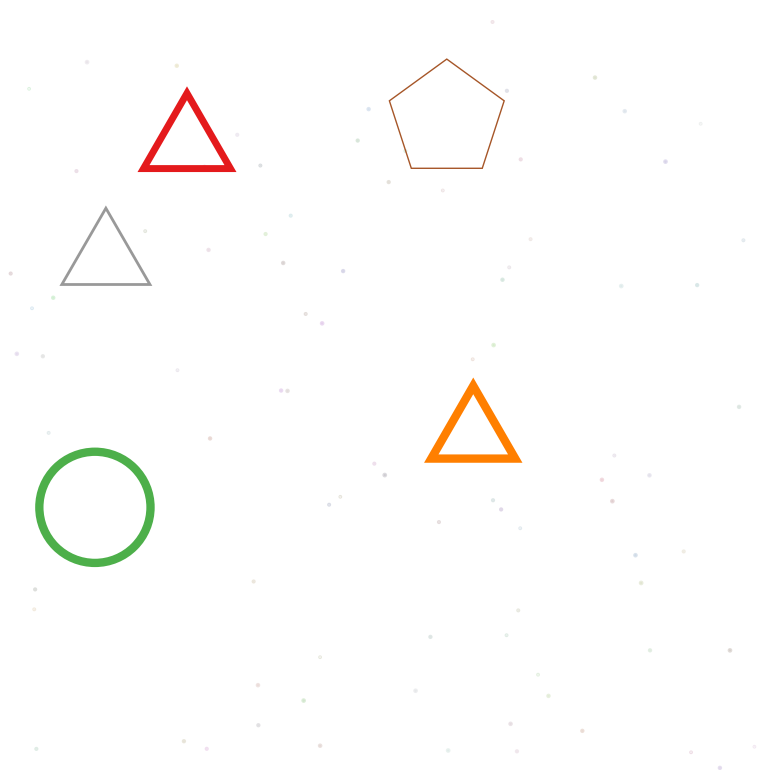[{"shape": "triangle", "thickness": 2.5, "radius": 0.33, "center": [0.243, 0.814]}, {"shape": "circle", "thickness": 3, "radius": 0.36, "center": [0.123, 0.341]}, {"shape": "triangle", "thickness": 3, "radius": 0.31, "center": [0.615, 0.436]}, {"shape": "pentagon", "thickness": 0.5, "radius": 0.39, "center": [0.58, 0.845]}, {"shape": "triangle", "thickness": 1, "radius": 0.33, "center": [0.138, 0.664]}]